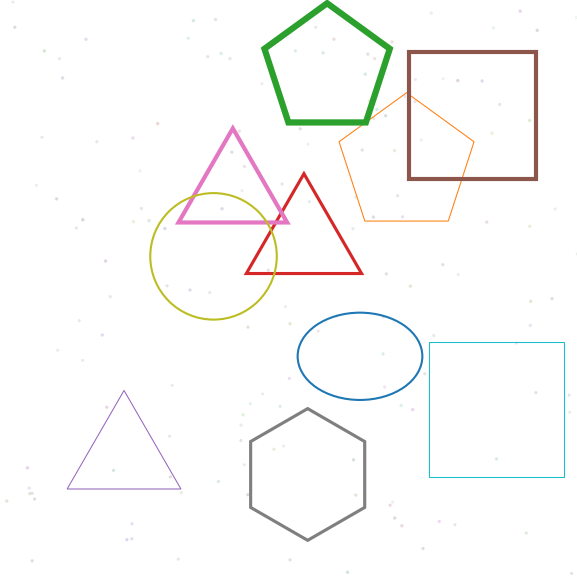[{"shape": "oval", "thickness": 1, "radius": 0.54, "center": [0.623, 0.382]}, {"shape": "pentagon", "thickness": 0.5, "radius": 0.61, "center": [0.704, 0.716]}, {"shape": "pentagon", "thickness": 3, "radius": 0.57, "center": [0.566, 0.879]}, {"shape": "triangle", "thickness": 1.5, "radius": 0.58, "center": [0.526, 0.583]}, {"shape": "triangle", "thickness": 0.5, "radius": 0.57, "center": [0.215, 0.209]}, {"shape": "square", "thickness": 2, "radius": 0.55, "center": [0.818, 0.799]}, {"shape": "triangle", "thickness": 2, "radius": 0.54, "center": [0.403, 0.668]}, {"shape": "hexagon", "thickness": 1.5, "radius": 0.57, "center": [0.533, 0.178]}, {"shape": "circle", "thickness": 1, "radius": 0.55, "center": [0.37, 0.555]}, {"shape": "square", "thickness": 0.5, "radius": 0.58, "center": [0.859, 0.29]}]